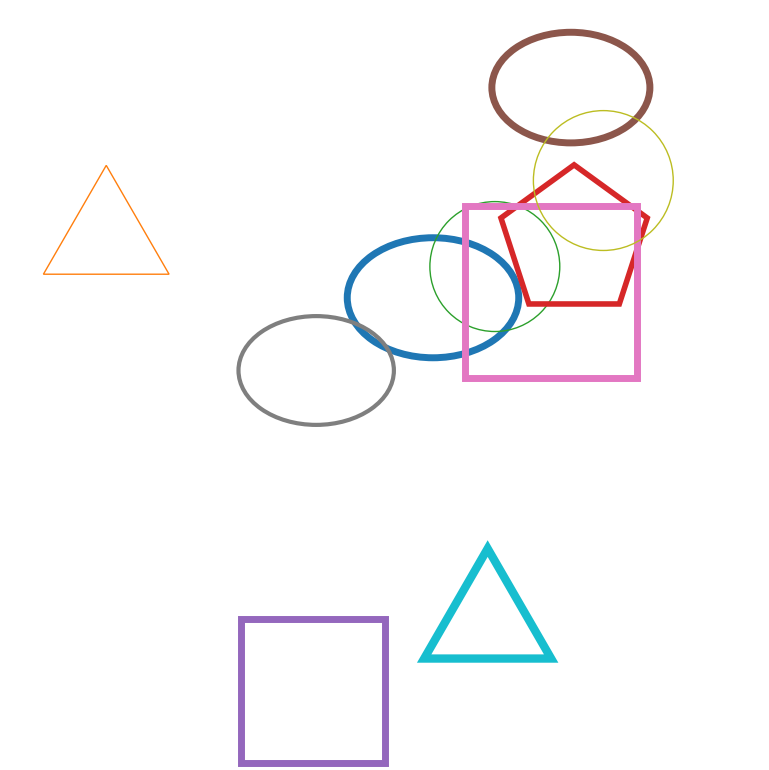[{"shape": "oval", "thickness": 2.5, "radius": 0.56, "center": [0.562, 0.613]}, {"shape": "triangle", "thickness": 0.5, "radius": 0.47, "center": [0.138, 0.691]}, {"shape": "circle", "thickness": 0.5, "radius": 0.42, "center": [0.643, 0.654]}, {"shape": "pentagon", "thickness": 2, "radius": 0.5, "center": [0.746, 0.686]}, {"shape": "square", "thickness": 2.5, "radius": 0.47, "center": [0.407, 0.103]}, {"shape": "oval", "thickness": 2.5, "radius": 0.51, "center": [0.741, 0.886]}, {"shape": "square", "thickness": 2.5, "radius": 0.56, "center": [0.715, 0.621]}, {"shape": "oval", "thickness": 1.5, "radius": 0.5, "center": [0.411, 0.519]}, {"shape": "circle", "thickness": 0.5, "radius": 0.45, "center": [0.784, 0.766]}, {"shape": "triangle", "thickness": 3, "radius": 0.48, "center": [0.633, 0.192]}]